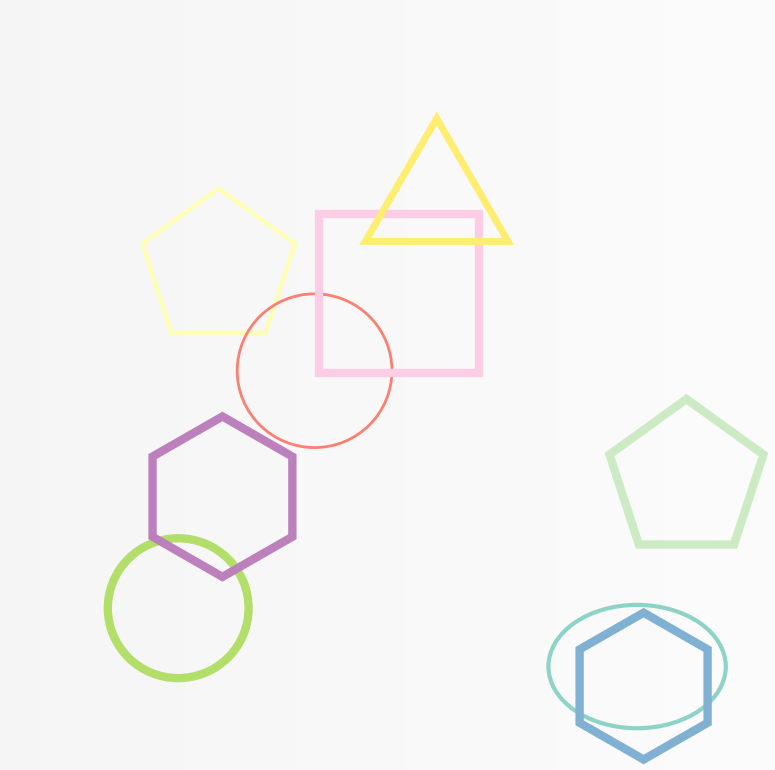[{"shape": "oval", "thickness": 1.5, "radius": 0.57, "center": [0.822, 0.134]}, {"shape": "pentagon", "thickness": 1.5, "radius": 0.52, "center": [0.282, 0.652]}, {"shape": "circle", "thickness": 1, "radius": 0.5, "center": [0.406, 0.519]}, {"shape": "hexagon", "thickness": 3, "radius": 0.48, "center": [0.83, 0.109]}, {"shape": "circle", "thickness": 3, "radius": 0.45, "center": [0.23, 0.21]}, {"shape": "square", "thickness": 3, "radius": 0.52, "center": [0.515, 0.619]}, {"shape": "hexagon", "thickness": 3, "radius": 0.52, "center": [0.287, 0.355]}, {"shape": "pentagon", "thickness": 3, "radius": 0.52, "center": [0.886, 0.377]}, {"shape": "triangle", "thickness": 2.5, "radius": 0.53, "center": [0.563, 0.74]}]